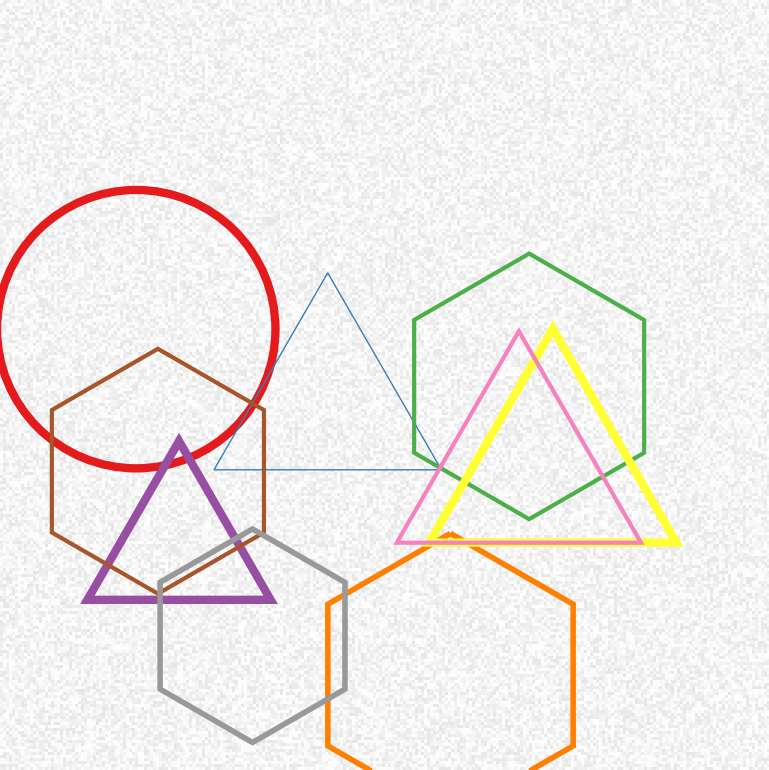[{"shape": "circle", "thickness": 3, "radius": 0.9, "center": [0.177, 0.573]}, {"shape": "triangle", "thickness": 0.5, "radius": 0.85, "center": [0.426, 0.475]}, {"shape": "hexagon", "thickness": 1.5, "radius": 0.86, "center": [0.687, 0.498]}, {"shape": "triangle", "thickness": 3, "radius": 0.69, "center": [0.232, 0.29]}, {"shape": "hexagon", "thickness": 2, "radius": 0.92, "center": [0.585, 0.123]}, {"shape": "triangle", "thickness": 3, "radius": 0.93, "center": [0.718, 0.388]}, {"shape": "hexagon", "thickness": 1.5, "radius": 0.8, "center": [0.205, 0.388]}, {"shape": "triangle", "thickness": 1.5, "radius": 0.92, "center": [0.674, 0.387]}, {"shape": "hexagon", "thickness": 2, "radius": 0.69, "center": [0.328, 0.174]}]